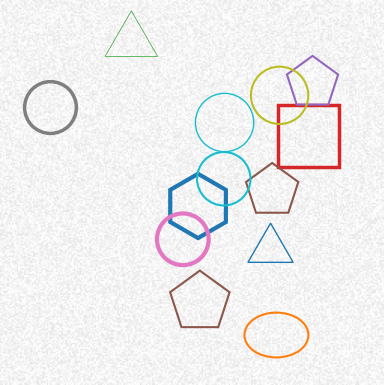[{"shape": "hexagon", "thickness": 3, "radius": 0.42, "center": [0.514, 0.465]}, {"shape": "triangle", "thickness": 1, "radius": 0.34, "center": [0.703, 0.353]}, {"shape": "oval", "thickness": 1.5, "radius": 0.42, "center": [0.718, 0.13]}, {"shape": "triangle", "thickness": 0.5, "radius": 0.39, "center": [0.341, 0.893]}, {"shape": "square", "thickness": 2.5, "radius": 0.4, "center": [0.801, 0.647]}, {"shape": "pentagon", "thickness": 1.5, "radius": 0.35, "center": [0.812, 0.785]}, {"shape": "pentagon", "thickness": 1.5, "radius": 0.41, "center": [0.519, 0.216]}, {"shape": "pentagon", "thickness": 1.5, "radius": 0.36, "center": [0.707, 0.505]}, {"shape": "circle", "thickness": 3, "radius": 0.34, "center": [0.475, 0.378]}, {"shape": "circle", "thickness": 2.5, "radius": 0.34, "center": [0.131, 0.721]}, {"shape": "circle", "thickness": 1.5, "radius": 0.37, "center": [0.726, 0.752]}, {"shape": "circle", "thickness": 1.5, "radius": 0.35, "center": [0.581, 0.536]}, {"shape": "circle", "thickness": 1, "radius": 0.38, "center": [0.583, 0.682]}]